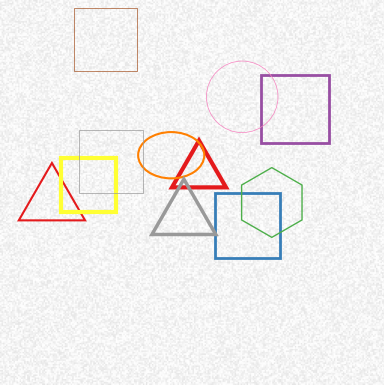[{"shape": "triangle", "thickness": 3, "radius": 0.41, "center": [0.517, 0.554]}, {"shape": "triangle", "thickness": 1.5, "radius": 0.5, "center": [0.135, 0.477]}, {"shape": "square", "thickness": 2, "radius": 0.42, "center": [0.643, 0.415]}, {"shape": "hexagon", "thickness": 1, "radius": 0.45, "center": [0.706, 0.474]}, {"shape": "square", "thickness": 2, "radius": 0.44, "center": [0.766, 0.717]}, {"shape": "oval", "thickness": 1.5, "radius": 0.43, "center": [0.445, 0.597]}, {"shape": "square", "thickness": 3, "radius": 0.35, "center": [0.23, 0.519]}, {"shape": "square", "thickness": 0.5, "radius": 0.41, "center": [0.274, 0.898]}, {"shape": "circle", "thickness": 0.5, "radius": 0.46, "center": [0.629, 0.749]}, {"shape": "triangle", "thickness": 2.5, "radius": 0.48, "center": [0.478, 0.439]}, {"shape": "square", "thickness": 0.5, "radius": 0.41, "center": [0.288, 0.581]}]